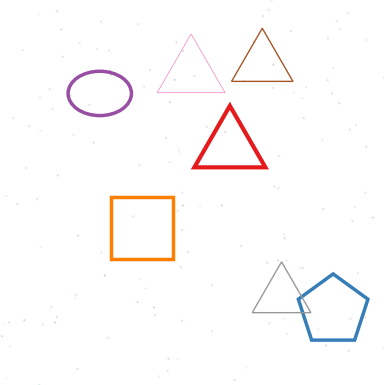[{"shape": "triangle", "thickness": 3, "radius": 0.53, "center": [0.597, 0.619]}, {"shape": "pentagon", "thickness": 2.5, "radius": 0.48, "center": [0.865, 0.193]}, {"shape": "oval", "thickness": 2.5, "radius": 0.41, "center": [0.259, 0.757]}, {"shape": "square", "thickness": 2.5, "radius": 0.4, "center": [0.369, 0.407]}, {"shape": "triangle", "thickness": 1, "radius": 0.46, "center": [0.681, 0.835]}, {"shape": "triangle", "thickness": 0.5, "radius": 0.51, "center": [0.496, 0.81]}, {"shape": "triangle", "thickness": 1, "radius": 0.44, "center": [0.731, 0.232]}]